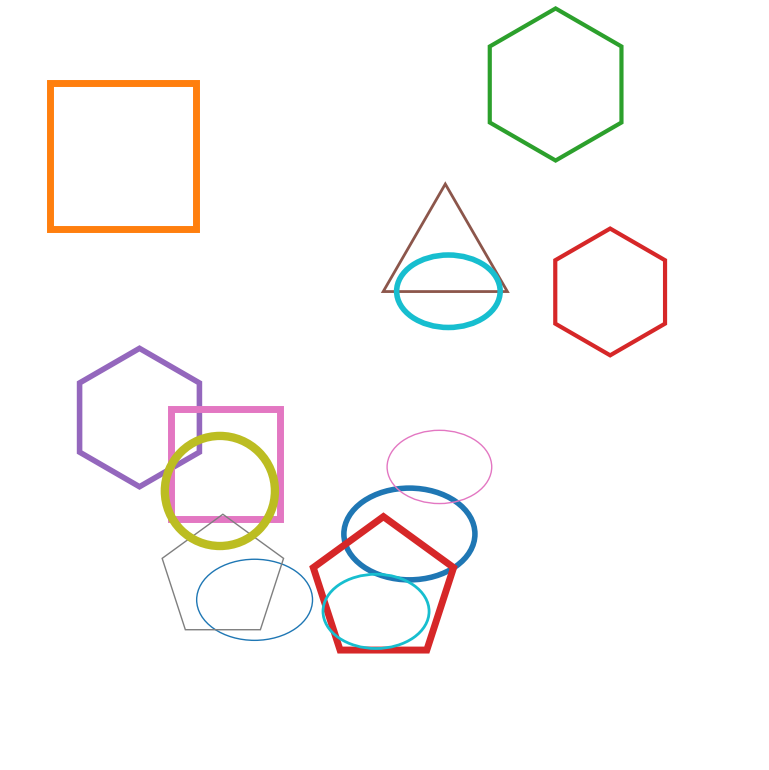[{"shape": "oval", "thickness": 0.5, "radius": 0.38, "center": [0.331, 0.221]}, {"shape": "oval", "thickness": 2, "radius": 0.43, "center": [0.532, 0.307]}, {"shape": "square", "thickness": 2.5, "radius": 0.47, "center": [0.16, 0.798]}, {"shape": "hexagon", "thickness": 1.5, "radius": 0.49, "center": [0.722, 0.89]}, {"shape": "pentagon", "thickness": 2.5, "radius": 0.48, "center": [0.498, 0.233]}, {"shape": "hexagon", "thickness": 1.5, "radius": 0.41, "center": [0.792, 0.621]}, {"shape": "hexagon", "thickness": 2, "radius": 0.45, "center": [0.181, 0.458]}, {"shape": "triangle", "thickness": 1, "radius": 0.47, "center": [0.578, 0.668]}, {"shape": "oval", "thickness": 0.5, "radius": 0.34, "center": [0.571, 0.394]}, {"shape": "square", "thickness": 2.5, "radius": 0.36, "center": [0.293, 0.398]}, {"shape": "pentagon", "thickness": 0.5, "radius": 0.41, "center": [0.289, 0.249]}, {"shape": "circle", "thickness": 3, "radius": 0.36, "center": [0.286, 0.362]}, {"shape": "oval", "thickness": 2, "radius": 0.34, "center": [0.582, 0.622]}, {"shape": "oval", "thickness": 1, "radius": 0.34, "center": [0.488, 0.206]}]